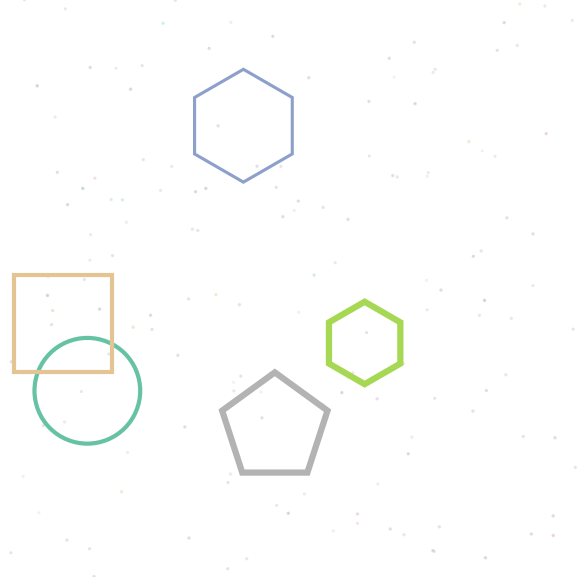[{"shape": "circle", "thickness": 2, "radius": 0.46, "center": [0.151, 0.322]}, {"shape": "hexagon", "thickness": 1.5, "radius": 0.49, "center": [0.421, 0.781]}, {"shape": "hexagon", "thickness": 3, "radius": 0.36, "center": [0.631, 0.405]}, {"shape": "square", "thickness": 2, "radius": 0.42, "center": [0.11, 0.439]}, {"shape": "pentagon", "thickness": 3, "radius": 0.48, "center": [0.476, 0.258]}]